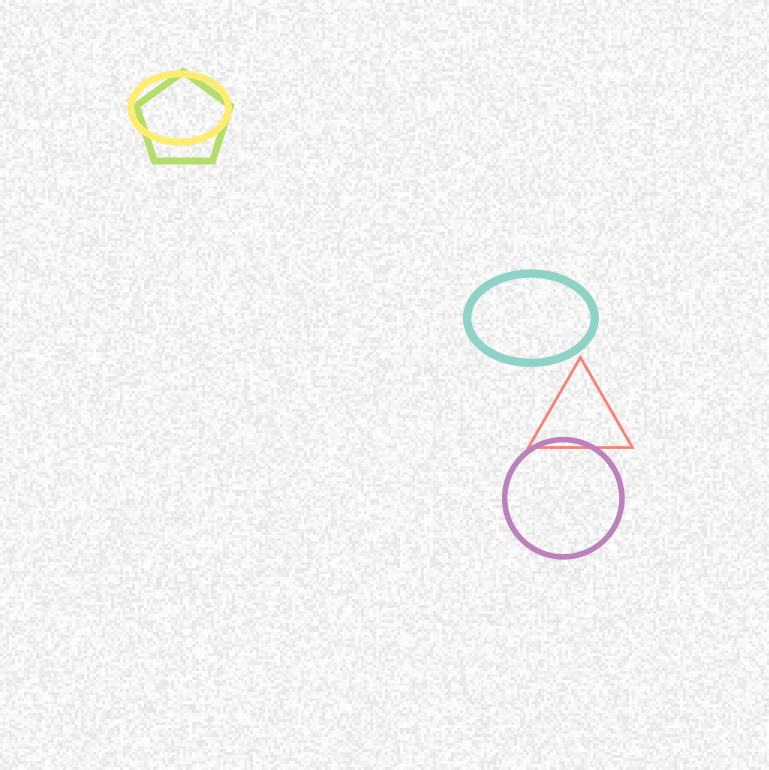[{"shape": "oval", "thickness": 3, "radius": 0.41, "center": [0.689, 0.587]}, {"shape": "triangle", "thickness": 1, "radius": 0.39, "center": [0.754, 0.458]}, {"shape": "pentagon", "thickness": 2.5, "radius": 0.32, "center": [0.238, 0.843]}, {"shape": "circle", "thickness": 2, "radius": 0.38, "center": [0.732, 0.353]}, {"shape": "oval", "thickness": 2.5, "radius": 0.32, "center": [0.233, 0.86]}]